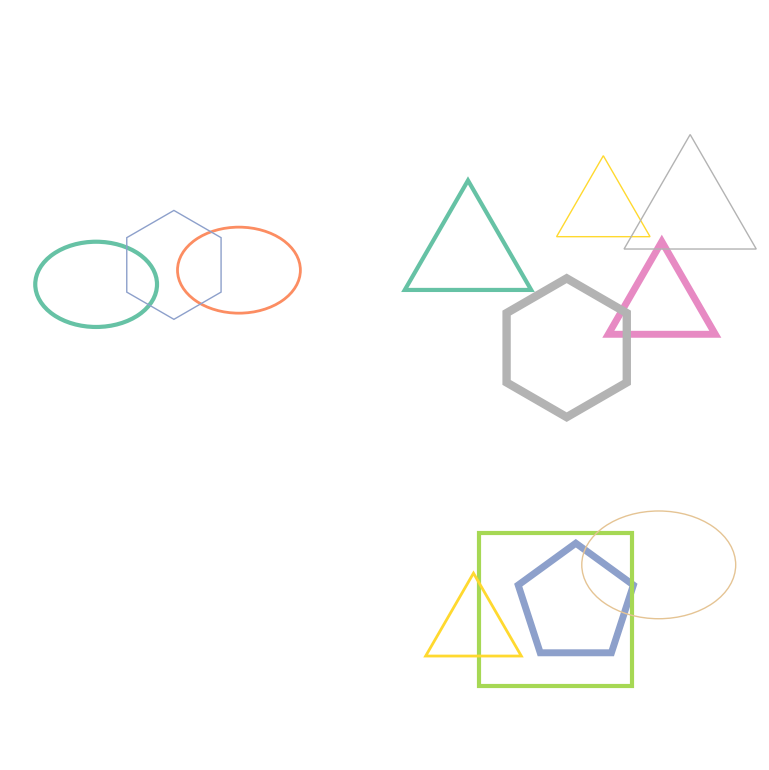[{"shape": "oval", "thickness": 1.5, "radius": 0.4, "center": [0.125, 0.631]}, {"shape": "triangle", "thickness": 1.5, "radius": 0.47, "center": [0.608, 0.671]}, {"shape": "oval", "thickness": 1, "radius": 0.4, "center": [0.31, 0.649]}, {"shape": "pentagon", "thickness": 2.5, "radius": 0.39, "center": [0.748, 0.216]}, {"shape": "hexagon", "thickness": 0.5, "radius": 0.35, "center": [0.226, 0.656]}, {"shape": "triangle", "thickness": 2.5, "radius": 0.4, "center": [0.859, 0.606]}, {"shape": "square", "thickness": 1.5, "radius": 0.5, "center": [0.721, 0.209]}, {"shape": "triangle", "thickness": 0.5, "radius": 0.35, "center": [0.784, 0.728]}, {"shape": "triangle", "thickness": 1, "radius": 0.36, "center": [0.615, 0.184]}, {"shape": "oval", "thickness": 0.5, "radius": 0.5, "center": [0.856, 0.266]}, {"shape": "triangle", "thickness": 0.5, "radius": 0.5, "center": [0.896, 0.726]}, {"shape": "hexagon", "thickness": 3, "radius": 0.45, "center": [0.736, 0.548]}]